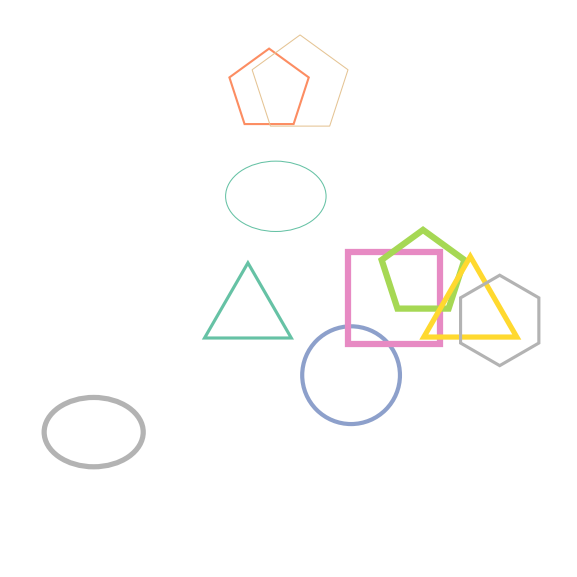[{"shape": "oval", "thickness": 0.5, "radius": 0.44, "center": [0.478, 0.659]}, {"shape": "triangle", "thickness": 1.5, "radius": 0.43, "center": [0.429, 0.457]}, {"shape": "pentagon", "thickness": 1, "radius": 0.36, "center": [0.466, 0.843]}, {"shape": "circle", "thickness": 2, "radius": 0.42, "center": [0.608, 0.349]}, {"shape": "square", "thickness": 3, "radius": 0.4, "center": [0.683, 0.484]}, {"shape": "pentagon", "thickness": 3, "radius": 0.38, "center": [0.733, 0.526]}, {"shape": "triangle", "thickness": 2.5, "radius": 0.46, "center": [0.814, 0.462]}, {"shape": "pentagon", "thickness": 0.5, "radius": 0.44, "center": [0.52, 0.851]}, {"shape": "oval", "thickness": 2.5, "radius": 0.43, "center": [0.162, 0.251]}, {"shape": "hexagon", "thickness": 1.5, "radius": 0.39, "center": [0.865, 0.444]}]